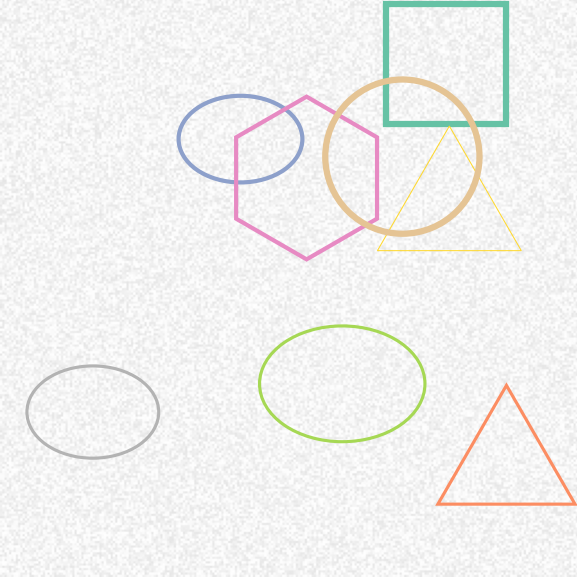[{"shape": "square", "thickness": 3, "radius": 0.52, "center": [0.773, 0.888]}, {"shape": "triangle", "thickness": 1.5, "radius": 0.69, "center": [0.877, 0.195]}, {"shape": "oval", "thickness": 2, "radius": 0.54, "center": [0.416, 0.758]}, {"shape": "hexagon", "thickness": 2, "radius": 0.7, "center": [0.531, 0.691]}, {"shape": "oval", "thickness": 1.5, "radius": 0.72, "center": [0.593, 0.334]}, {"shape": "triangle", "thickness": 0.5, "radius": 0.72, "center": [0.778, 0.637]}, {"shape": "circle", "thickness": 3, "radius": 0.67, "center": [0.697, 0.728]}, {"shape": "oval", "thickness": 1.5, "radius": 0.57, "center": [0.161, 0.286]}]